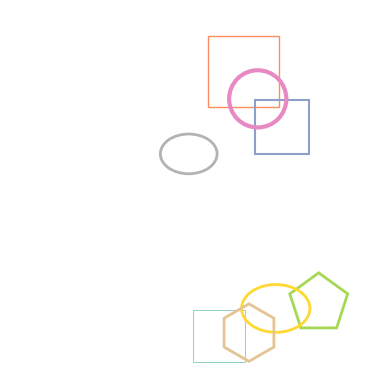[{"shape": "square", "thickness": 0.5, "radius": 0.34, "center": [0.568, 0.127]}, {"shape": "square", "thickness": 1, "radius": 0.46, "center": [0.632, 0.813]}, {"shape": "square", "thickness": 1.5, "radius": 0.35, "center": [0.732, 0.67]}, {"shape": "circle", "thickness": 3, "radius": 0.37, "center": [0.669, 0.743]}, {"shape": "pentagon", "thickness": 2, "radius": 0.4, "center": [0.828, 0.212]}, {"shape": "oval", "thickness": 2, "radius": 0.44, "center": [0.716, 0.199]}, {"shape": "hexagon", "thickness": 2, "radius": 0.37, "center": [0.647, 0.136]}, {"shape": "oval", "thickness": 2, "radius": 0.37, "center": [0.49, 0.6]}]